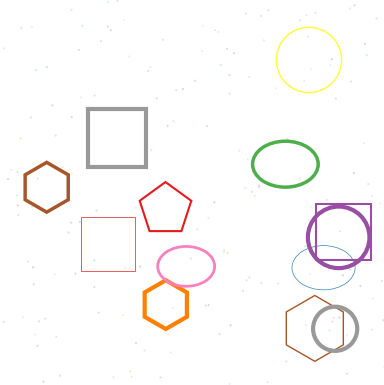[{"shape": "pentagon", "thickness": 1.5, "radius": 0.35, "center": [0.43, 0.457]}, {"shape": "square", "thickness": 0.5, "radius": 0.35, "center": [0.281, 0.367]}, {"shape": "oval", "thickness": 0.5, "radius": 0.41, "center": [0.84, 0.305]}, {"shape": "oval", "thickness": 2.5, "radius": 0.43, "center": [0.741, 0.574]}, {"shape": "circle", "thickness": 3, "radius": 0.4, "center": [0.88, 0.384]}, {"shape": "square", "thickness": 1.5, "radius": 0.36, "center": [0.892, 0.397]}, {"shape": "hexagon", "thickness": 3, "radius": 0.32, "center": [0.431, 0.209]}, {"shape": "circle", "thickness": 1, "radius": 0.42, "center": [0.802, 0.844]}, {"shape": "hexagon", "thickness": 2.5, "radius": 0.32, "center": [0.121, 0.514]}, {"shape": "hexagon", "thickness": 1, "radius": 0.43, "center": [0.818, 0.147]}, {"shape": "oval", "thickness": 2, "radius": 0.37, "center": [0.484, 0.308]}, {"shape": "square", "thickness": 3, "radius": 0.38, "center": [0.304, 0.642]}, {"shape": "circle", "thickness": 3, "radius": 0.29, "center": [0.871, 0.146]}]